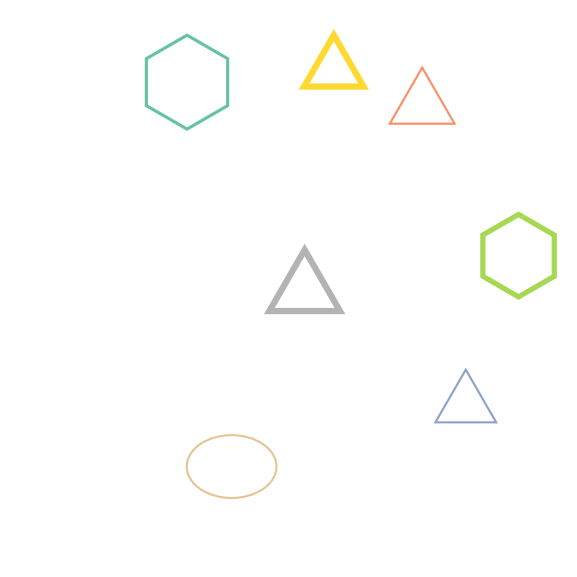[{"shape": "hexagon", "thickness": 1.5, "radius": 0.41, "center": [0.324, 0.857]}, {"shape": "triangle", "thickness": 1, "radius": 0.32, "center": [0.731, 0.817]}, {"shape": "triangle", "thickness": 1, "radius": 0.3, "center": [0.807, 0.298]}, {"shape": "hexagon", "thickness": 2.5, "radius": 0.36, "center": [0.898, 0.556]}, {"shape": "triangle", "thickness": 3, "radius": 0.3, "center": [0.578, 0.879]}, {"shape": "oval", "thickness": 1, "radius": 0.39, "center": [0.401, 0.191]}, {"shape": "triangle", "thickness": 3, "radius": 0.35, "center": [0.528, 0.496]}]